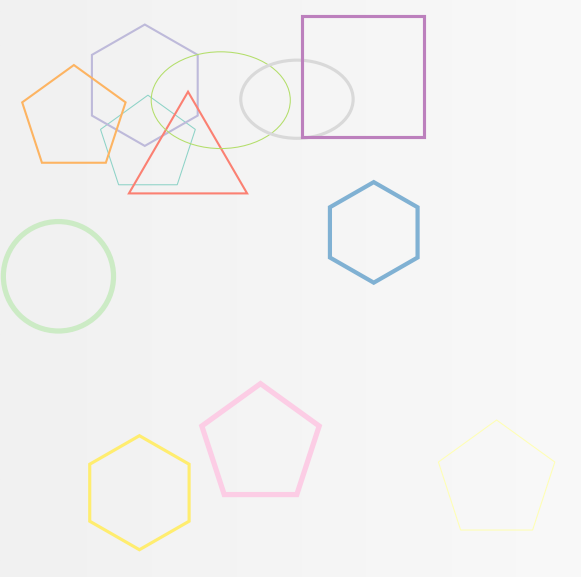[{"shape": "pentagon", "thickness": 0.5, "radius": 0.43, "center": [0.254, 0.749]}, {"shape": "pentagon", "thickness": 0.5, "radius": 0.53, "center": [0.854, 0.167]}, {"shape": "hexagon", "thickness": 1, "radius": 0.53, "center": [0.249, 0.852]}, {"shape": "triangle", "thickness": 1, "radius": 0.59, "center": [0.323, 0.723]}, {"shape": "hexagon", "thickness": 2, "radius": 0.44, "center": [0.643, 0.597]}, {"shape": "pentagon", "thickness": 1, "radius": 0.47, "center": [0.127, 0.793]}, {"shape": "oval", "thickness": 0.5, "radius": 0.6, "center": [0.38, 0.826]}, {"shape": "pentagon", "thickness": 2.5, "radius": 0.53, "center": [0.448, 0.229]}, {"shape": "oval", "thickness": 1.5, "radius": 0.48, "center": [0.511, 0.827]}, {"shape": "square", "thickness": 1.5, "radius": 0.53, "center": [0.624, 0.867]}, {"shape": "circle", "thickness": 2.5, "radius": 0.47, "center": [0.101, 0.521]}, {"shape": "hexagon", "thickness": 1.5, "radius": 0.49, "center": [0.24, 0.146]}]